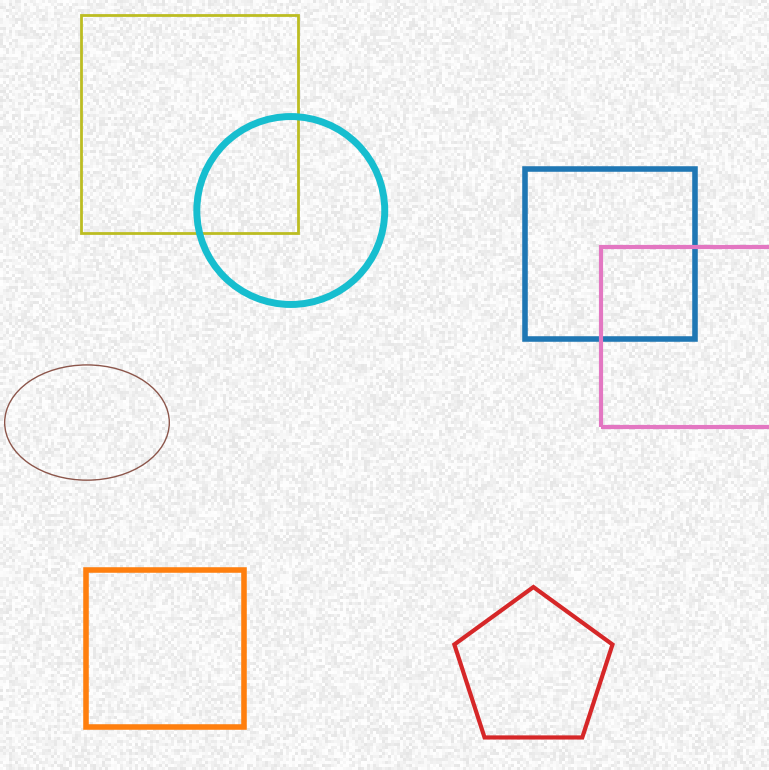[{"shape": "square", "thickness": 2, "radius": 0.55, "center": [0.792, 0.67]}, {"shape": "square", "thickness": 2, "radius": 0.51, "center": [0.214, 0.158]}, {"shape": "pentagon", "thickness": 1.5, "radius": 0.54, "center": [0.693, 0.13]}, {"shape": "oval", "thickness": 0.5, "radius": 0.53, "center": [0.113, 0.451]}, {"shape": "square", "thickness": 1.5, "radius": 0.59, "center": [0.898, 0.563]}, {"shape": "square", "thickness": 1, "radius": 0.71, "center": [0.246, 0.839]}, {"shape": "circle", "thickness": 2.5, "radius": 0.61, "center": [0.378, 0.727]}]